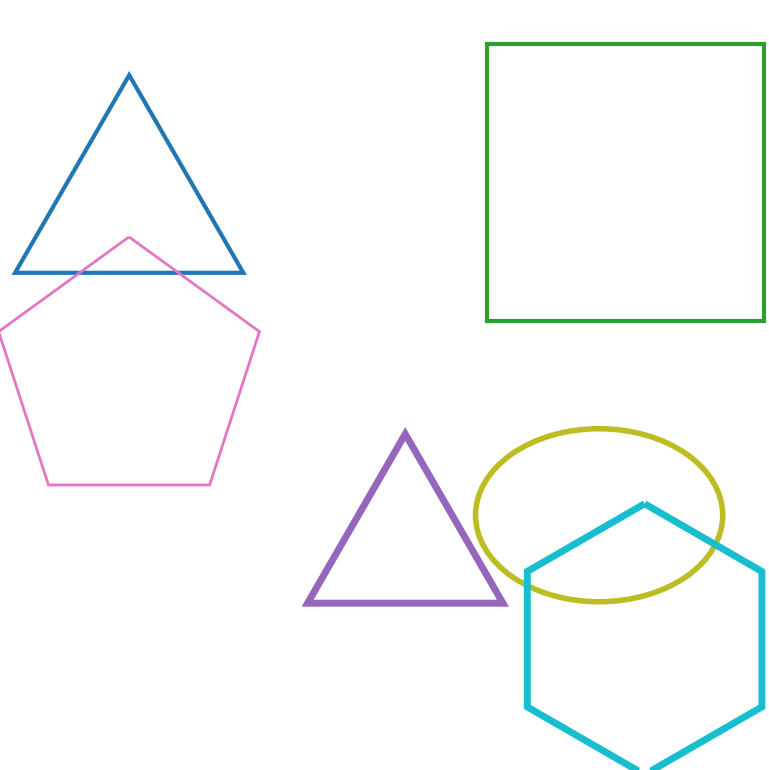[{"shape": "triangle", "thickness": 1.5, "radius": 0.86, "center": [0.168, 0.731]}, {"shape": "square", "thickness": 1.5, "radius": 0.9, "center": [0.813, 0.763]}, {"shape": "triangle", "thickness": 2.5, "radius": 0.73, "center": [0.526, 0.29]}, {"shape": "pentagon", "thickness": 1, "radius": 0.89, "center": [0.168, 0.514]}, {"shape": "oval", "thickness": 2, "radius": 0.8, "center": [0.778, 0.331]}, {"shape": "hexagon", "thickness": 2.5, "radius": 0.88, "center": [0.837, 0.17]}]